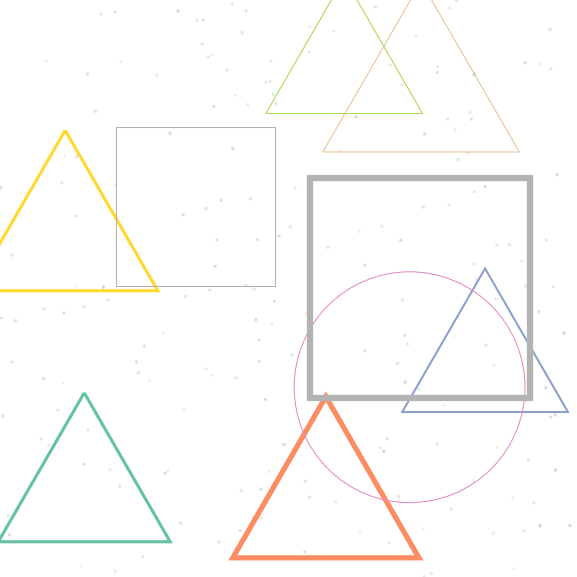[{"shape": "triangle", "thickness": 1.5, "radius": 0.86, "center": [0.146, 0.147]}, {"shape": "triangle", "thickness": 2.5, "radius": 0.93, "center": [0.564, 0.126]}, {"shape": "triangle", "thickness": 1, "radius": 0.83, "center": [0.84, 0.369]}, {"shape": "circle", "thickness": 0.5, "radius": 1.0, "center": [0.709, 0.329]}, {"shape": "triangle", "thickness": 0.5, "radius": 0.78, "center": [0.596, 0.881]}, {"shape": "triangle", "thickness": 1.5, "radius": 0.93, "center": [0.113, 0.588]}, {"shape": "triangle", "thickness": 0.5, "radius": 0.98, "center": [0.729, 0.834]}, {"shape": "square", "thickness": 0.5, "radius": 0.69, "center": [0.338, 0.642]}, {"shape": "square", "thickness": 3, "radius": 0.95, "center": [0.728, 0.5]}]